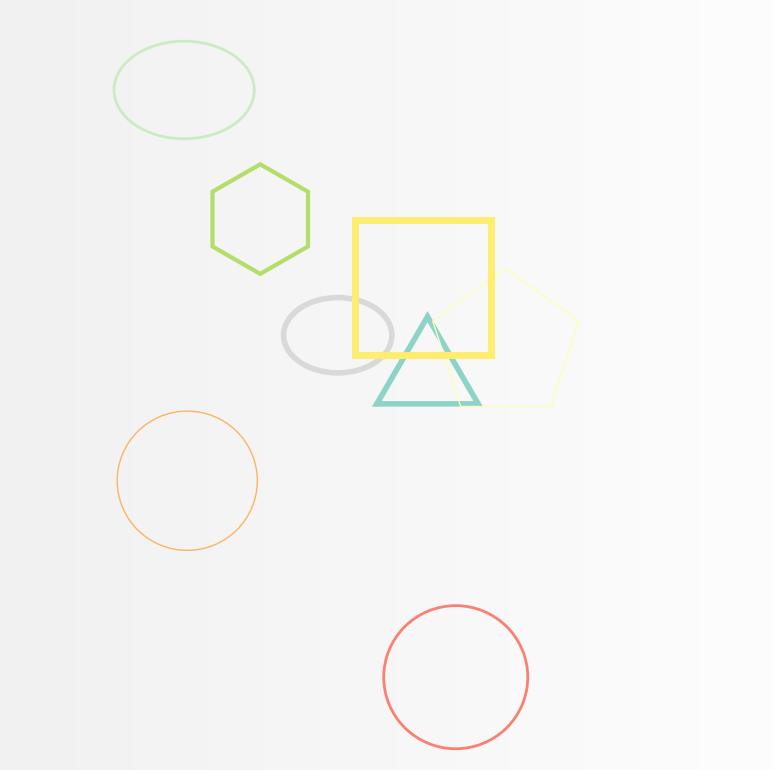[{"shape": "triangle", "thickness": 2, "radius": 0.38, "center": [0.552, 0.513]}, {"shape": "pentagon", "thickness": 0.5, "radius": 0.5, "center": [0.653, 0.552]}, {"shape": "circle", "thickness": 1, "radius": 0.46, "center": [0.588, 0.121]}, {"shape": "circle", "thickness": 0.5, "radius": 0.45, "center": [0.242, 0.376]}, {"shape": "hexagon", "thickness": 1.5, "radius": 0.36, "center": [0.336, 0.715]}, {"shape": "oval", "thickness": 2, "radius": 0.35, "center": [0.436, 0.565]}, {"shape": "oval", "thickness": 1, "radius": 0.45, "center": [0.238, 0.883]}, {"shape": "square", "thickness": 2.5, "radius": 0.44, "center": [0.546, 0.626]}]